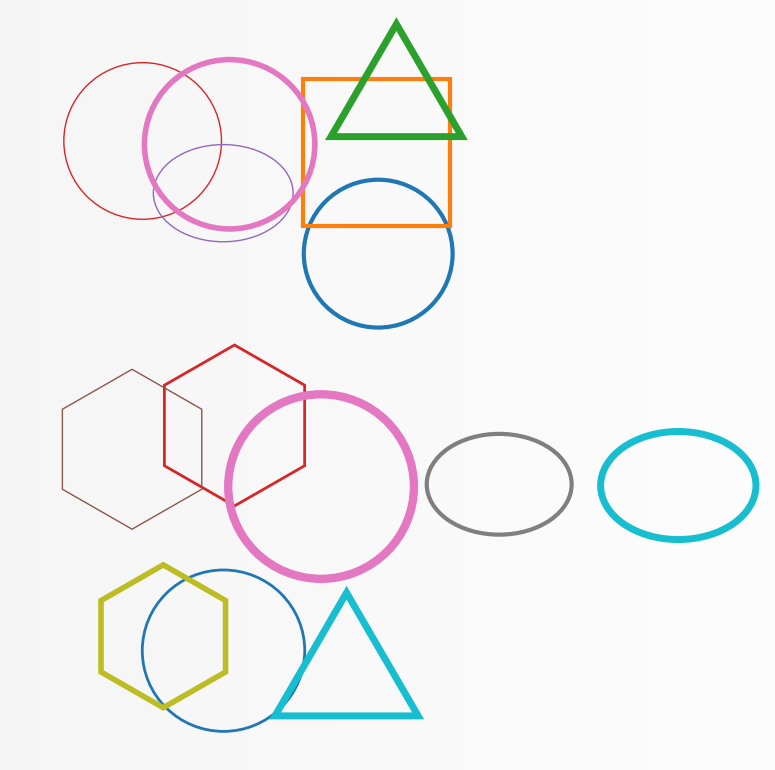[{"shape": "circle", "thickness": 1.5, "radius": 0.48, "center": [0.488, 0.671]}, {"shape": "circle", "thickness": 1, "radius": 0.52, "center": [0.288, 0.155]}, {"shape": "square", "thickness": 1.5, "radius": 0.47, "center": [0.485, 0.802]}, {"shape": "triangle", "thickness": 2.5, "radius": 0.49, "center": [0.511, 0.871]}, {"shape": "circle", "thickness": 0.5, "radius": 0.51, "center": [0.184, 0.817]}, {"shape": "hexagon", "thickness": 1, "radius": 0.52, "center": [0.303, 0.447]}, {"shape": "oval", "thickness": 0.5, "radius": 0.45, "center": [0.288, 0.749]}, {"shape": "hexagon", "thickness": 0.5, "radius": 0.52, "center": [0.17, 0.417]}, {"shape": "circle", "thickness": 2, "radius": 0.55, "center": [0.296, 0.813]}, {"shape": "circle", "thickness": 3, "radius": 0.6, "center": [0.414, 0.368]}, {"shape": "oval", "thickness": 1.5, "radius": 0.47, "center": [0.644, 0.371]}, {"shape": "hexagon", "thickness": 2, "radius": 0.46, "center": [0.211, 0.174]}, {"shape": "oval", "thickness": 2.5, "radius": 0.5, "center": [0.875, 0.369]}, {"shape": "triangle", "thickness": 2.5, "radius": 0.53, "center": [0.447, 0.124]}]